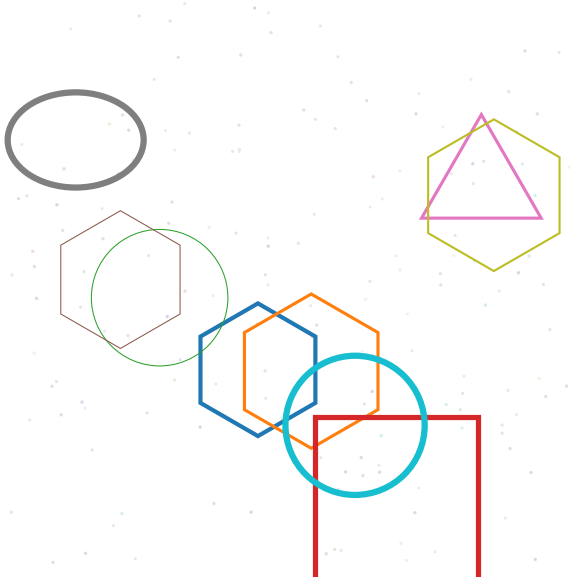[{"shape": "hexagon", "thickness": 2, "radius": 0.57, "center": [0.447, 0.359]}, {"shape": "hexagon", "thickness": 1.5, "radius": 0.67, "center": [0.539, 0.357]}, {"shape": "circle", "thickness": 0.5, "radius": 0.59, "center": [0.276, 0.484]}, {"shape": "square", "thickness": 2.5, "radius": 0.7, "center": [0.687, 0.137]}, {"shape": "hexagon", "thickness": 0.5, "radius": 0.6, "center": [0.209, 0.515]}, {"shape": "triangle", "thickness": 1.5, "radius": 0.6, "center": [0.834, 0.681]}, {"shape": "oval", "thickness": 3, "radius": 0.59, "center": [0.131, 0.757]}, {"shape": "hexagon", "thickness": 1, "radius": 0.66, "center": [0.855, 0.661]}, {"shape": "circle", "thickness": 3, "radius": 0.6, "center": [0.615, 0.263]}]